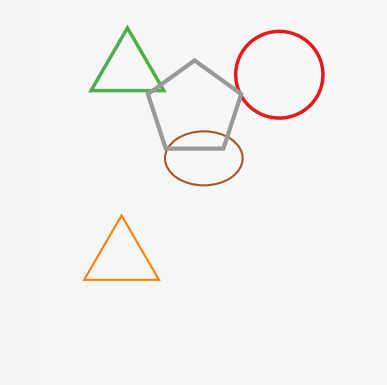[{"shape": "circle", "thickness": 2.5, "radius": 0.56, "center": [0.721, 0.806]}, {"shape": "triangle", "thickness": 2.5, "radius": 0.54, "center": [0.329, 0.819]}, {"shape": "triangle", "thickness": 1.5, "radius": 0.56, "center": [0.314, 0.329]}, {"shape": "oval", "thickness": 1.5, "radius": 0.5, "center": [0.526, 0.589]}, {"shape": "pentagon", "thickness": 3, "radius": 0.63, "center": [0.502, 0.716]}]